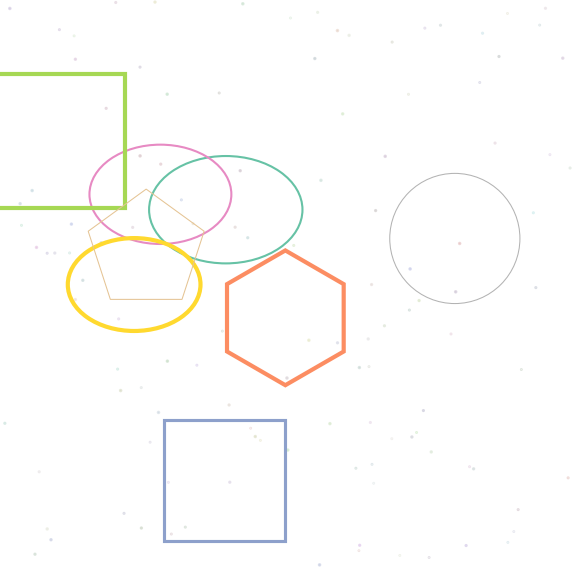[{"shape": "oval", "thickness": 1, "radius": 0.66, "center": [0.391, 0.636]}, {"shape": "hexagon", "thickness": 2, "radius": 0.58, "center": [0.494, 0.449]}, {"shape": "square", "thickness": 1.5, "radius": 0.52, "center": [0.388, 0.168]}, {"shape": "oval", "thickness": 1, "radius": 0.61, "center": [0.278, 0.663]}, {"shape": "square", "thickness": 2, "radius": 0.58, "center": [0.101, 0.755]}, {"shape": "oval", "thickness": 2, "radius": 0.57, "center": [0.232, 0.506]}, {"shape": "pentagon", "thickness": 0.5, "radius": 0.53, "center": [0.253, 0.566]}, {"shape": "circle", "thickness": 0.5, "radius": 0.56, "center": [0.788, 0.586]}]